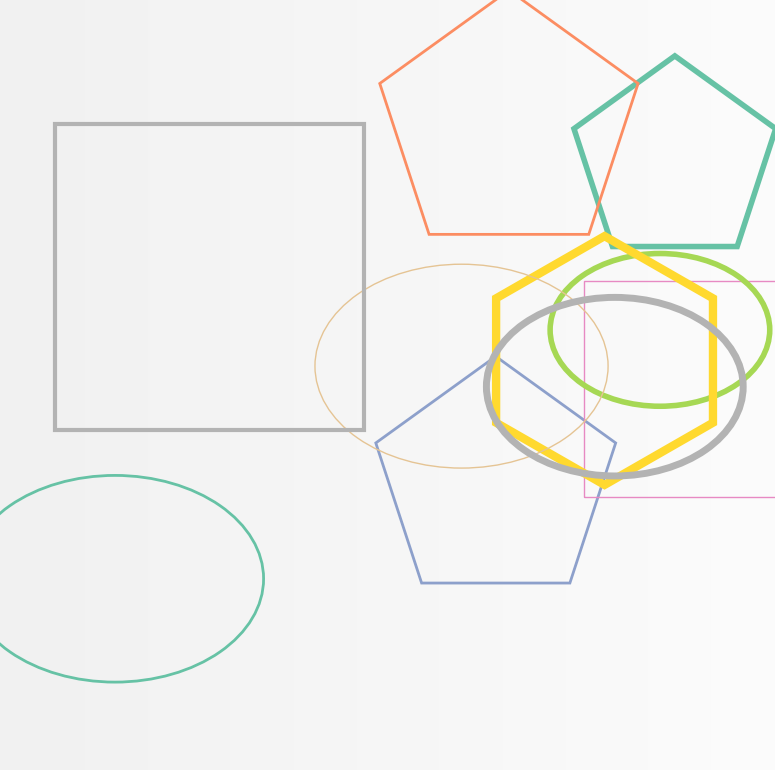[{"shape": "oval", "thickness": 1, "radius": 0.96, "center": [0.148, 0.248]}, {"shape": "pentagon", "thickness": 2, "radius": 0.68, "center": [0.871, 0.791]}, {"shape": "pentagon", "thickness": 1, "radius": 0.88, "center": [0.657, 0.837]}, {"shape": "pentagon", "thickness": 1, "radius": 0.81, "center": [0.64, 0.374]}, {"shape": "square", "thickness": 0.5, "radius": 0.7, "center": [0.894, 0.495]}, {"shape": "oval", "thickness": 2, "radius": 0.71, "center": [0.852, 0.572]}, {"shape": "hexagon", "thickness": 3, "radius": 0.81, "center": [0.78, 0.532]}, {"shape": "oval", "thickness": 0.5, "radius": 0.95, "center": [0.596, 0.524]}, {"shape": "oval", "thickness": 2.5, "radius": 0.83, "center": [0.793, 0.498]}, {"shape": "square", "thickness": 1.5, "radius": 0.99, "center": [0.27, 0.64]}]